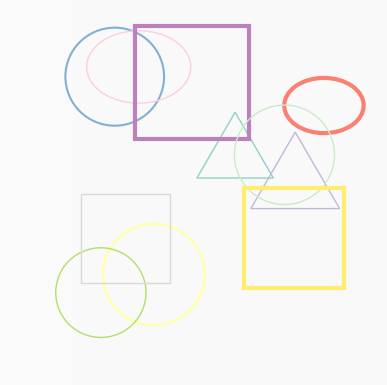[{"shape": "triangle", "thickness": 1, "radius": 0.57, "center": [0.607, 0.595]}, {"shape": "circle", "thickness": 2, "radius": 0.66, "center": [0.397, 0.287]}, {"shape": "triangle", "thickness": 1, "radius": 0.66, "center": [0.762, 0.524]}, {"shape": "oval", "thickness": 3, "radius": 0.51, "center": [0.836, 0.726]}, {"shape": "circle", "thickness": 1.5, "radius": 0.64, "center": [0.296, 0.801]}, {"shape": "circle", "thickness": 1, "radius": 0.58, "center": [0.26, 0.24]}, {"shape": "oval", "thickness": 1, "radius": 0.67, "center": [0.358, 0.826]}, {"shape": "square", "thickness": 1, "radius": 0.58, "center": [0.323, 0.38]}, {"shape": "square", "thickness": 3, "radius": 0.73, "center": [0.495, 0.786]}, {"shape": "circle", "thickness": 1, "radius": 0.65, "center": [0.734, 0.598]}, {"shape": "square", "thickness": 3, "radius": 0.64, "center": [0.76, 0.382]}]